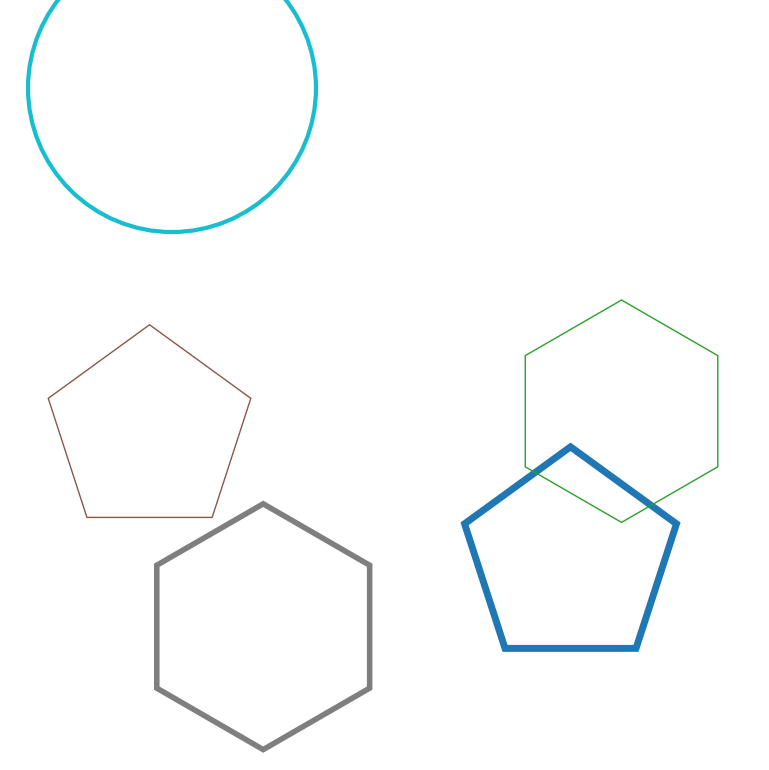[{"shape": "pentagon", "thickness": 2.5, "radius": 0.72, "center": [0.741, 0.275]}, {"shape": "hexagon", "thickness": 0.5, "radius": 0.72, "center": [0.807, 0.466]}, {"shape": "pentagon", "thickness": 0.5, "radius": 0.69, "center": [0.194, 0.44]}, {"shape": "hexagon", "thickness": 2, "radius": 0.8, "center": [0.342, 0.186]}, {"shape": "circle", "thickness": 1.5, "radius": 0.94, "center": [0.223, 0.886]}]